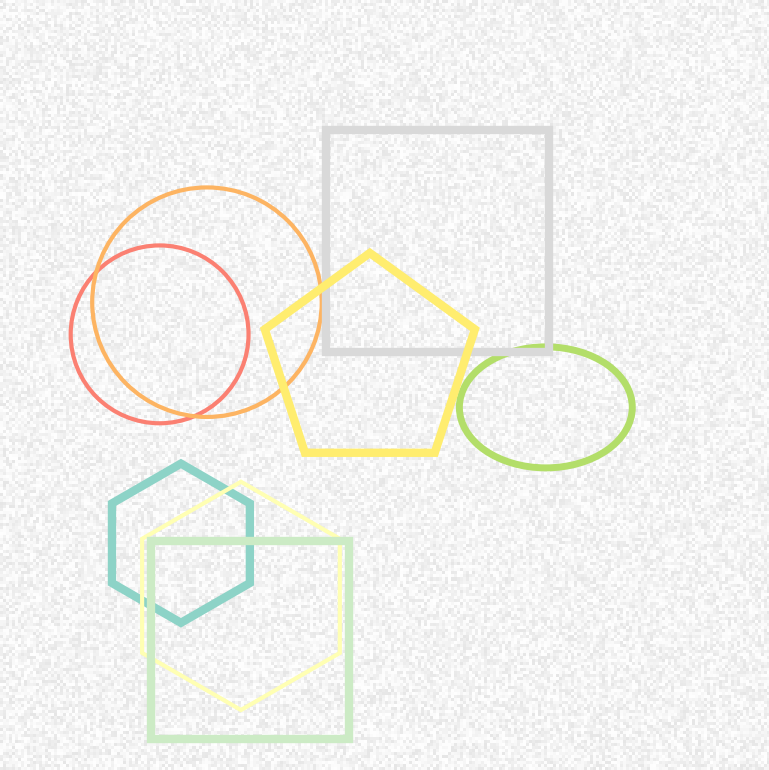[{"shape": "hexagon", "thickness": 3, "radius": 0.52, "center": [0.235, 0.295]}, {"shape": "hexagon", "thickness": 1.5, "radius": 0.74, "center": [0.313, 0.226]}, {"shape": "circle", "thickness": 1.5, "radius": 0.58, "center": [0.207, 0.566]}, {"shape": "circle", "thickness": 1.5, "radius": 0.75, "center": [0.269, 0.608]}, {"shape": "oval", "thickness": 2.5, "radius": 0.56, "center": [0.709, 0.471]}, {"shape": "square", "thickness": 3, "radius": 0.72, "center": [0.568, 0.687]}, {"shape": "square", "thickness": 3, "radius": 0.64, "center": [0.325, 0.169]}, {"shape": "pentagon", "thickness": 3, "radius": 0.72, "center": [0.48, 0.528]}]